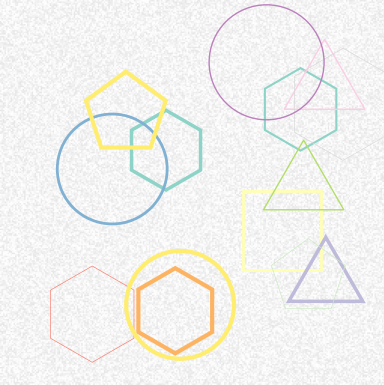[{"shape": "hexagon", "thickness": 2.5, "radius": 0.52, "center": [0.431, 0.61]}, {"shape": "hexagon", "thickness": 1.5, "radius": 0.54, "center": [0.781, 0.716]}, {"shape": "square", "thickness": 2, "radius": 0.51, "center": [0.732, 0.401]}, {"shape": "triangle", "thickness": 2.5, "radius": 0.55, "center": [0.846, 0.273]}, {"shape": "hexagon", "thickness": 0.5, "radius": 0.63, "center": [0.24, 0.184]}, {"shape": "circle", "thickness": 2, "radius": 0.71, "center": [0.291, 0.561]}, {"shape": "hexagon", "thickness": 3, "radius": 0.55, "center": [0.455, 0.193]}, {"shape": "triangle", "thickness": 1, "radius": 0.6, "center": [0.789, 0.515]}, {"shape": "triangle", "thickness": 1, "radius": 0.61, "center": [0.843, 0.777]}, {"shape": "hexagon", "thickness": 0.5, "radius": 0.73, "center": [0.891, 0.729]}, {"shape": "circle", "thickness": 1, "radius": 0.75, "center": [0.692, 0.838]}, {"shape": "pentagon", "thickness": 0.5, "radius": 0.5, "center": [0.801, 0.28]}, {"shape": "pentagon", "thickness": 3, "radius": 0.54, "center": [0.327, 0.705]}, {"shape": "circle", "thickness": 3, "radius": 0.7, "center": [0.468, 0.208]}]